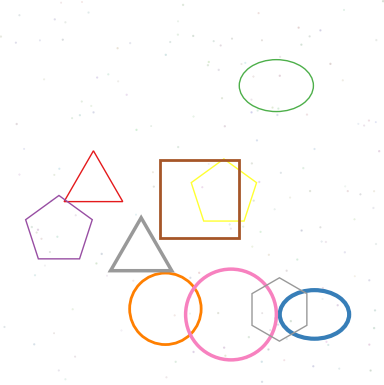[{"shape": "triangle", "thickness": 1, "radius": 0.44, "center": [0.243, 0.52]}, {"shape": "oval", "thickness": 3, "radius": 0.45, "center": [0.817, 0.183]}, {"shape": "oval", "thickness": 1, "radius": 0.48, "center": [0.718, 0.778]}, {"shape": "pentagon", "thickness": 1, "radius": 0.45, "center": [0.153, 0.401]}, {"shape": "circle", "thickness": 2, "radius": 0.46, "center": [0.43, 0.198]}, {"shape": "pentagon", "thickness": 1, "radius": 0.45, "center": [0.582, 0.498]}, {"shape": "square", "thickness": 2, "radius": 0.51, "center": [0.518, 0.482]}, {"shape": "circle", "thickness": 2.5, "radius": 0.59, "center": [0.6, 0.183]}, {"shape": "hexagon", "thickness": 1, "radius": 0.41, "center": [0.726, 0.196]}, {"shape": "triangle", "thickness": 2.5, "radius": 0.46, "center": [0.367, 0.343]}]